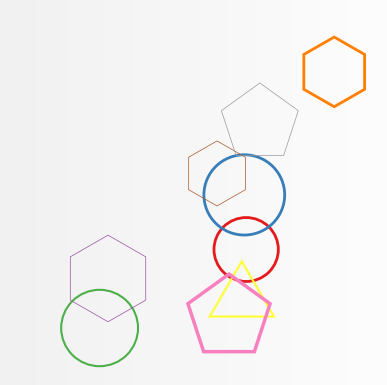[{"shape": "circle", "thickness": 2, "radius": 0.42, "center": [0.635, 0.352]}, {"shape": "circle", "thickness": 2, "radius": 0.52, "center": [0.63, 0.494]}, {"shape": "circle", "thickness": 1.5, "radius": 0.5, "center": [0.257, 0.148]}, {"shape": "hexagon", "thickness": 0.5, "radius": 0.56, "center": [0.279, 0.277]}, {"shape": "hexagon", "thickness": 2, "radius": 0.45, "center": [0.862, 0.813]}, {"shape": "triangle", "thickness": 1.5, "radius": 0.48, "center": [0.624, 0.226]}, {"shape": "hexagon", "thickness": 0.5, "radius": 0.42, "center": [0.56, 0.549]}, {"shape": "pentagon", "thickness": 2.5, "radius": 0.56, "center": [0.591, 0.177]}, {"shape": "pentagon", "thickness": 0.5, "radius": 0.52, "center": [0.671, 0.68]}]